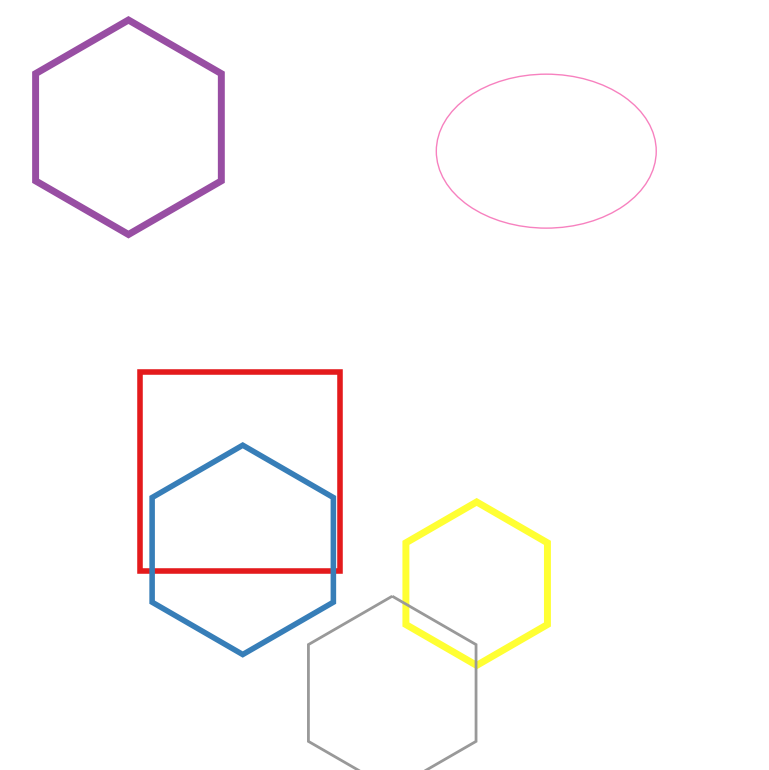[{"shape": "square", "thickness": 2, "radius": 0.65, "center": [0.312, 0.388]}, {"shape": "hexagon", "thickness": 2, "radius": 0.68, "center": [0.315, 0.286]}, {"shape": "hexagon", "thickness": 2.5, "radius": 0.7, "center": [0.167, 0.835]}, {"shape": "hexagon", "thickness": 2.5, "radius": 0.53, "center": [0.619, 0.242]}, {"shape": "oval", "thickness": 0.5, "radius": 0.71, "center": [0.709, 0.804]}, {"shape": "hexagon", "thickness": 1, "radius": 0.63, "center": [0.509, 0.1]}]